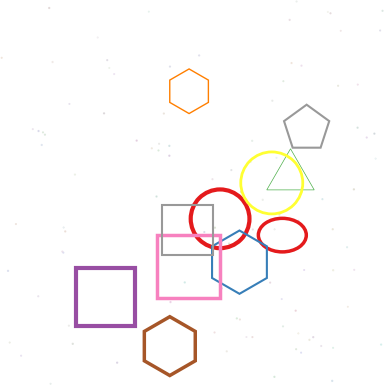[{"shape": "oval", "thickness": 2.5, "radius": 0.31, "center": [0.733, 0.389]}, {"shape": "circle", "thickness": 3, "radius": 0.38, "center": [0.572, 0.432]}, {"shape": "hexagon", "thickness": 1.5, "radius": 0.41, "center": [0.622, 0.319]}, {"shape": "triangle", "thickness": 0.5, "radius": 0.36, "center": [0.755, 0.542]}, {"shape": "square", "thickness": 3, "radius": 0.38, "center": [0.274, 0.228]}, {"shape": "hexagon", "thickness": 1, "radius": 0.29, "center": [0.491, 0.763]}, {"shape": "circle", "thickness": 2, "radius": 0.4, "center": [0.706, 0.525]}, {"shape": "hexagon", "thickness": 2.5, "radius": 0.38, "center": [0.441, 0.101]}, {"shape": "square", "thickness": 2.5, "radius": 0.41, "center": [0.491, 0.308]}, {"shape": "square", "thickness": 1.5, "radius": 0.33, "center": [0.486, 0.402]}, {"shape": "pentagon", "thickness": 1.5, "radius": 0.31, "center": [0.796, 0.666]}]